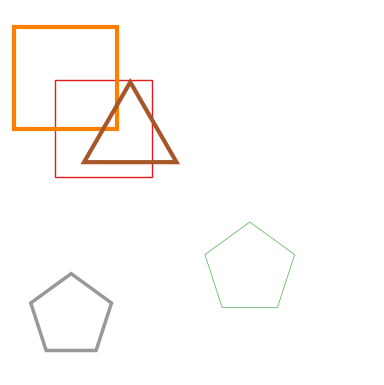[{"shape": "square", "thickness": 1, "radius": 0.63, "center": [0.268, 0.666]}, {"shape": "pentagon", "thickness": 0.5, "radius": 0.61, "center": [0.649, 0.301]}, {"shape": "square", "thickness": 3, "radius": 0.67, "center": [0.171, 0.798]}, {"shape": "triangle", "thickness": 3, "radius": 0.69, "center": [0.338, 0.648]}, {"shape": "pentagon", "thickness": 2.5, "radius": 0.55, "center": [0.185, 0.179]}]